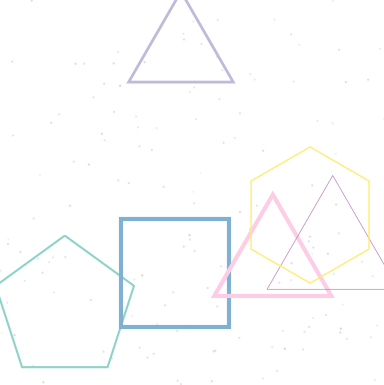[{"shape": "pentagon", "thickness": 1.5, "radius": 0.94, "center": [0.168, 0.199]}, {"shape": "triangle", "thickness": 2, "radius": 0.78, "center": [0.47, 0.865]}, {"shape": "square", "thickness": 3, "radius": 0.7, "center": [0.454, 0.291]}, {"shape": "triangle", "thickness": 3, "radius": 0.88, "center": [0.709, 0.319]}, {"shape": "triangle", "thickness": 0.5, "radius": 0.98, "center": [0.864, 0.347]}, {"shape": "hexagon", "thickness": 1, "radius": 0.88, "center": [0.805, 0.442]}]